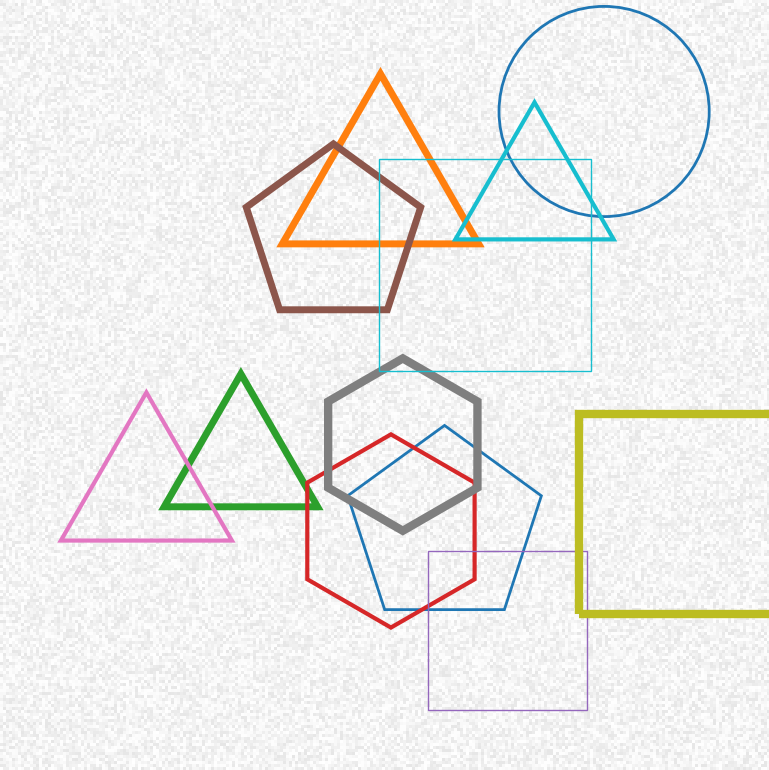[{"shape": "pentagon", "thickness": 1, "radius": 0.66, "center": [0.577, 0.315]}, {"shape": "circle", "thickness": 1, "radius": 0.68, "center": [0.785, 0.855]}, {"shape": "triangle", "thickness": 2.5, "radius": 0.74, "center": [0.494, 0.757]}, {"shape": "triangle", "thickness": 2.5, "radius": 0.58, "center": [0.313, 0.399]}, {"shape": "hexagon", "thickness": 1.5, "radius": 0.63, "center": [0.508, 0.31]}, {"shape": "square", "thickness": 0.5, "radius": 0.52, "center": [0.659, 0.181]}, {"shape": "pentagon", "thickness": 2.5, "radius": 0.6, "center": [0.433, 0.694]}, {"shape": "triangle", "thickness": 1.5, "radius": 0.64, "center": [0.19, 0.362]}, {"shape": "hexagon", "thickness": 3, "radius": 0.56, "center": [0.523, 0.423]}, {"shape": "square", "thickness": 3, "radius": 0.65, "center": [0.882, 0.332]}, {"shape": "square", "thickness": 0.5, "radius": 0.69, "center": [0.63, 0.656]}, {"shape": "triangle", "thickness": 1.5, "radius": 0.59, "center": [0.694, 0.748]}]